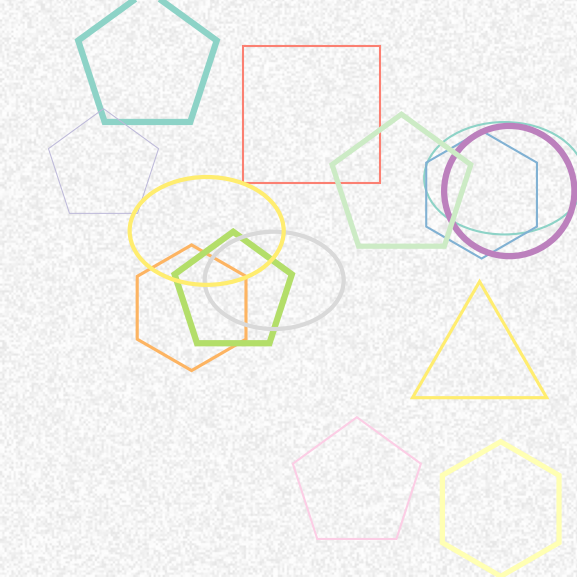[{"shape": "pentagon", "thickness": 3, "radius": 0.63, "center": [0.255, 0.89]}, {"shape": "oval", "thickness": 1, "radius": 0.7, "center": [0.874, 0.69]}, {"shape": "hexagon", "thickness": 2.5, "radius": 0.58, "center": [0.867, 0.118]}, {"shape": "pentagon", "thickness": 0.5, "radius": 0.5, "center": [0.179, 0.711]}, {"shape": "square", "thickness": 1, "radius": 0.59, "center": [0.539, 0.801]}, {"shape": "hexagon", "thickness": 1, "radius": 0.55, "center": [0.834, 0.662]}, {"shape": "hexagon", "thickness": 1.5, "radius": 0.54, "center": [0.332, 0.466]}, {"shape": "pentagon", "thickness": 3, "radius": 0.53, "center": [0.404, 0.491]}, {"shape": "pentagon", "thickness": 1, "radius": 0.58, "center": [0.618, 0.16]}, {"shape": "oval", "thickness": 2, "radius": 0.6, "center": [0.475, 0.514]}, {"shape": "circle", "thickness": 3, "radius": 0.56, "center": [0.882, 0.668]}, {"shape": "pentagon", "thickness": 2.5, "radius": 0.63, "center": [0.695, 0.675]}, {"shape": "triangle", "thickness": 1.5, "radius": 0.67, "center": [0.83, 0.378]}, {"shape": "oval", "thickness": 2, "radius": 0.67, "center": [0.358, 0.599]}]